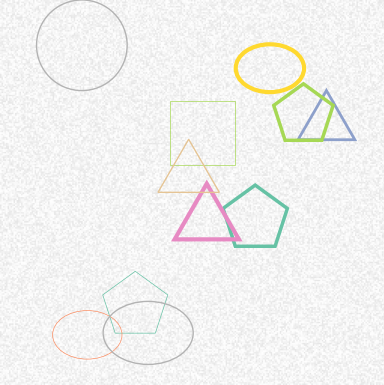[{"shape": "pentagon", "thickness": 2.5, "radius": 0.44, "center": [0.663, 0.431]}, {"shape": "pentagon", "thickness": 0.5, "radius": 0.44, "center": [0.351, 0.207]}, {"shape": "oval", "thickness": 0.5, "radius": 0.45, "center": [0.227, 0.13]}, {"shape": "triangle", "thickness": 2, "radius": 0.43, "center": [0.848, 0.68]}, {"shape": "triangle", "thickness": 3, "radius": 0.48, "center": [0.537, 0.427]}, {"shape": "square", "thickness": 0.5, "radius": 0.42, "center": [0.526, 0.654]}, {"shape": "pentagon", "thickness": 2.5, "radius": 0.41, "center": [0.788, 0.701]}, {"shape": "oval", "thickness": 3, "radius": 0.44, "center": [0.701, 0.823]}, {"shape": "triangle", "thickness": 1, "radius": 0.46, "center": [0.49, 0.546]}, {"shape": "circle", "thickness": 1, "radius": 0.59, "center": [0.213, 0.882]}, {"shape": "oval", "thickness": 1, "radius": 0.58, "center": [0.385, 0.135]}]